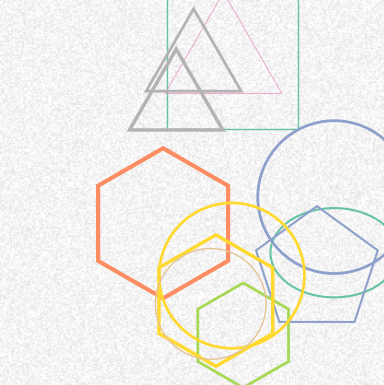[{"shape": "oval", "thickness": 1.5, "radius": 0.83, "center": [0.868, 0.344]}, {"shape": "square", "thickness": 1, "radius": 0.85, "center": [0.604, 0.833]}, {"shape": "hexagon", "thickness": 3, "radius": 0.97, "center": [0.424, 0.42]}, {"shape": "circle", "thickness": 2, "radius": 0.99, "center": [0.868, 0.488]}, {"shape": "pentagon", "thickness": 1.5, "radius": 0.83, "center": [0.823, 0.298]}, {"shape": "triangle", "thickness": 0.5, "radius": 0.87, "center": [0.581, 0.845]}, {"shape": "hexagon", "thickness": 2, "radius": 0.68, "center": [0.632, 0.129]}, {"shape": "hexagon", "thickness": 2.5, "radius": 0.85, "center": [0.561, 0.219]}, {"shape": "circle", "thickness": 2, "radius": 0.94, "center": [0.602, 0.284]}, {"shape": "circle", "thickness": 1, "radius": 0.72, "center": [0.547, 0.211]}, {"shape": "triangle", "thickness": 2, "radius": 0.71, "center": [0.503, 0.834]}, {"shape": "triangle", "thickness": 2.5, "radius": 0.7, "center": [0.458, 0.732]}]